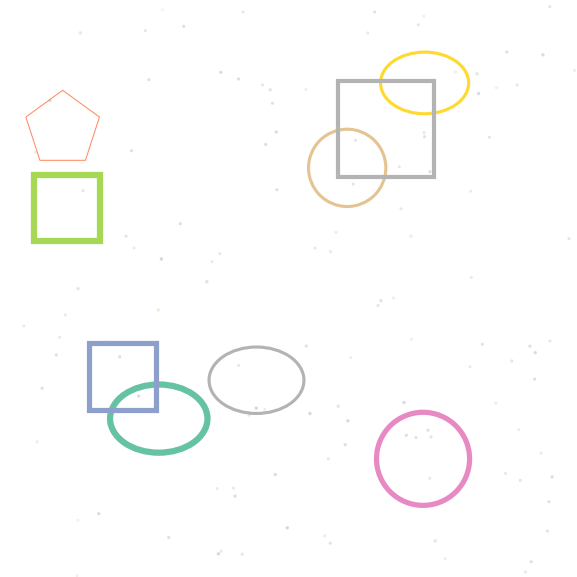[{"shape": "oval", "thickness": 3, "radius": 0.42, "center": [0.275, 0.274]}, {"shape": "pentagon", "thickness": 0.5, "radius": 0.34, "center": [0.109, 0.776]}, {"shape": "square", "thickness": 2.5, "radius": 0.29, "center": [0.212, 0.347]}, {"shape": "circle", "thickness": 2.5, "radius": 0.4, "center": [0.733, 0.205]}, {"shape": "square", "thickness": 3, "radius": 0.29, "center": [0.116, 0.639]}, {"shape": "oval", "thickness": 1.5, "radius": 0.38, "center": [0.735, 0.856]}, {"shape": "circle", "thickness": 1.5, "radius": 0.33, "center": [0.601, 0.708]}, {"shape": "oval", "thickness": 1.5, "radius": 0.41, "center": [0.444, 0.341]}, {"shape": "square", "thickness": 2, "radius": 0.41, "center": [0.668, 0.776]}]